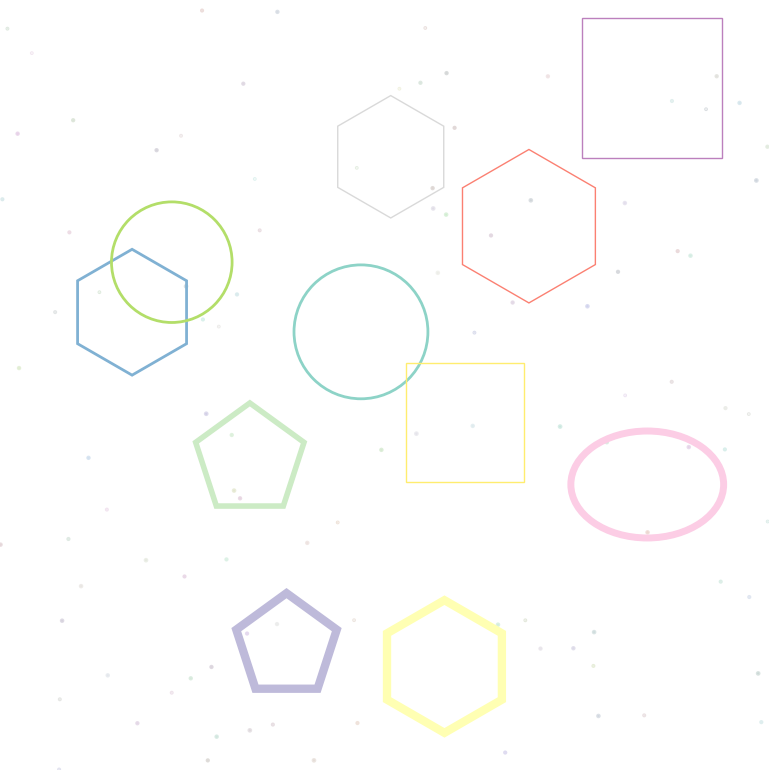[{"shape": "circle", "thickness": 1, "radius": 0.43, "center": [0.469, 0.569]}, {"shape": "hexagon", "thickness": 3, "radius": 0.43, "center": [0.577, 0.134]}, {"shape": "pentagon", "thickness": 3, "radius": 0.34, "center": [0.372, 0.161]}, {"shape": "hexagon", "thickness": 0.5, "radius": 0.5, "center": [0.687, 0.706]}, {"shape": "hexagon", "thickness": 1, "radius": 0.41, "center": [0.172, 0.595]}, {"shape": "circle", "thickness": 1, "radius": 0.39, "center": [0.223, 0.659]}, {"shape": "oval", "thickness": 2.5, "radius": 0.5, "center": [0.841, 0.371]}, {"shape": "hexagon", "thickness": 0.5, "radius": 0.4, "center": [0.507, 0.796]}, {"shape": "square", "thickness": 0.5, "radius": 0.45, "center": [0.846, 0.885]}, {"shape": "pentagon", "thickness": 2, "radius": 0.37, "center": [0.324, 0.403]}, {"shape": "square", "thickness": 0.5, "radius": 0.39, "center": [0.604, 0.451]}]